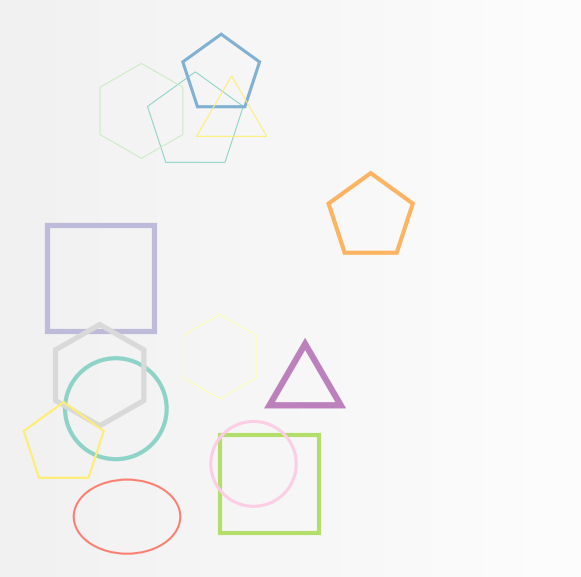[{"shape": "circle", "thickness": 2, "radius": 0.44, "center": [0.199, 0.291]}, {"shape": "pentagon", "thickness": 0.5, "radius": 0.43, "center": [0.336, 0.788]}, {"shape": "hexagon", "thickness": 0.5, "radius": 0.37, "center": [0.379, 0.382]}, {"shape": "square", "thickness": 2.5, "radius": 0.46, "center": [0.173, 0.518]}, {"shape": "oval", "thickness": 1, "radius": 0.46, "center": [0.219, 0.104]}, {"shape": "pentagon", "thickness": 1.5, "radius": 0.35, "center": [0.381, 0.87]}, {"shape": "pentagon", "thickness": 2, "radius": 0.38, "center": [0.638, 0.623]}, {"shape": "square", "thickness": 2, "radius": 0.42, "center": [0.464, 0.161]}, {"shape": "circle", "thickness": 1.5, "radius": 0.37, "center": [0.436, 0.196]}, {"shape": "hexagon", "thickness": 2.5, "radius": 0.44, "center": [0.172, 0.349]}, {"shape": "triangle", "thickness": 3, "radius": 0.35, "center": [0.525, 0.333]}, {"shape": "hexagon", "thickness": 0.5, "radius": 0.41, "center": [0.243, 0.807]}, {"shape": "pentagon", "thickness": 1, "radius": 0.36, "center": [0.11, 0.23]}, {"shape": "triangle", "thickness": 0.5, "radius": 0.35, "center": [0.399, 0.798]}]